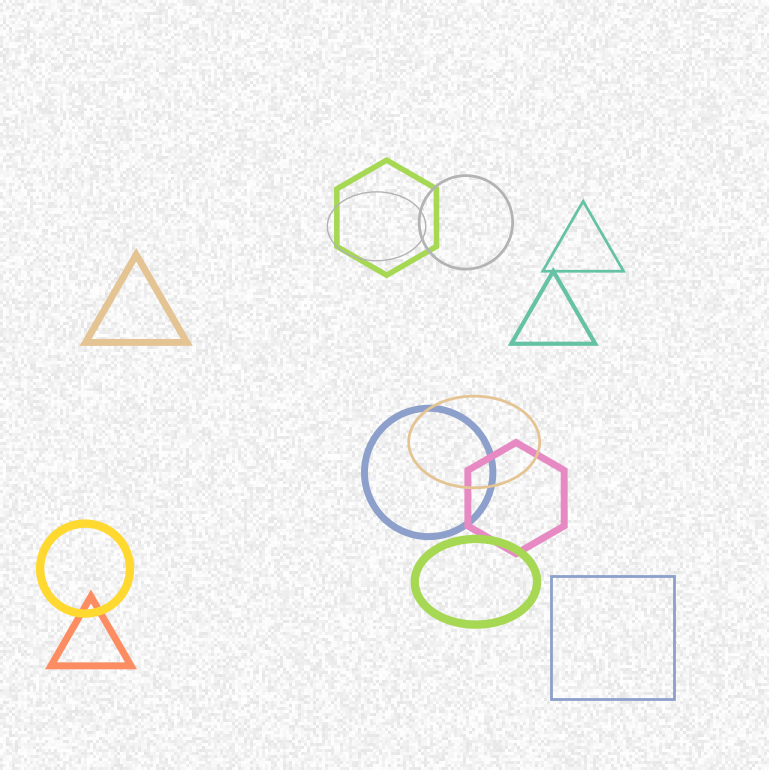[{"shape": "triangle", "thickness": 1.5, "radius": 0.31, "center": [0.719, 0.585]}, {"shape": "triangle", "thickness": 1, "radius": 0.3, "center": [0.757, 0.678]}, {"shape": "triangle", "thickness": 2.5, "radius": 0.3, "center": [0.118, 0.165]}, {"shape": "circle", "thickness": 2.5, "radius": 0.42, "center": [0.557, 0.386]}, {"shape": "square", "thickness": 1, "radius": 0.4, "center": [0.796, 0.172]}, {"shape": "hexagon", "thickness": 2.5, "radius": 0.36, "center": [0.67, 0.353]}, {"shape": "hexagon", "thickness": 2, "radius": 0.37, "center": [0.502, 0.717]}, {"shape": "oval", "thickness": 3, "radius": 0.4, "center": [0.618, 0.244]}, {"shape": "circle", "thickness": 3, "radius": 0.29, "center": [0.11, 0.262]}, {"shape": "triangle", "thickness": 2.5, "radius": 0.38, "center": [0.177, 0.593]}, {"shape": "oval", "thickness": 1, "radius": 0.43, "center": [0.616, 0.426]}, {"shape": "circle", "thickness": 1, "radius": 0.3, "center": [0.605, 0.711]}, {"shape": "oval", "thickness": 0.5, "radius": 0.32, "center": [0.489, 0.706]}]